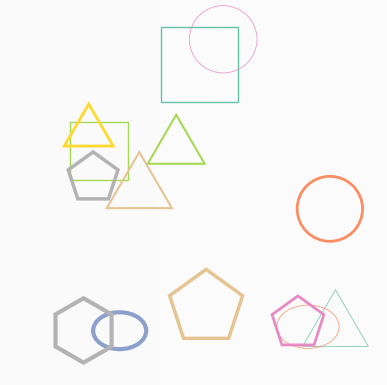[{"shape": "triangle", "thickness": 0.5, "radius": 0.49, "center": [0.866, 0.149]}, {"shape": "square", "thickness": 1, "radius": 0.49, "center": [0.515, 0.833]}, {"shape": "oval", "thickness": 0.5, "radius": 0.4, "center": [0.795, 0.151]}, {"shape": "circle", "thickness": 2, "radius": 0.42, "center": [0.851, 0.458]}, {"shape": "oval", "thickness": 3, "radius": 0.34, "center": [0.309, 0.141]}, {"shape": "pentagon", "thickness": 2, "radius": 0.35, "center": [0.769, 0.161]}, {"shape": "circle", "thickness": 0.5, "radius": 0.44, "center": [0.576, 0.898]}, {"shape": "square", "thickness": 1, "radius": 0.37, "center": [0.256, 0.608]}, {"shape": "triangle", "thickness": 1.5, "radius": 0.42, "center": [0.455, 0.617]}, {"shape": "triangle", "thickness": 2, "radius": 0.36, "center": [0.229, 0.657]}, {"shape": "pentagon", "thickness": 2.5, "radius": 0.5, "center": [0.532, 0.201]}, {"shape": "triangle", "thickness": 1.5, "radius": 0.48, "center": [0.36, 0.508]}, {"shape": "hexagon", "thickness": 3, "radius": 0.42, "center": [0.216, 0.142]}, {"shape": "pentagon", "thickness": 2.5, "radius": 0.34, "center": [0.24, 0.538]}]